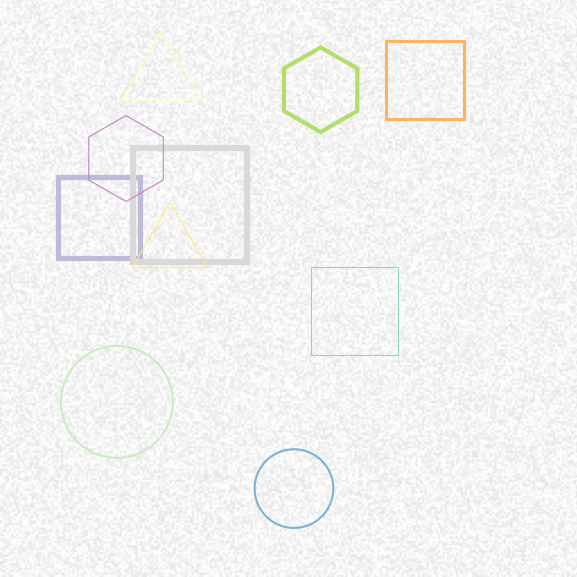[{"shape": "square", "thickness": 0.5, "radius": 0.38, "center": [0.614, 0.461]}, {"shape": "triangle", "thickness": 0.5, "radius": 0.4, "center": [0.279, 0.866]}, {"shape": "square", "thickness": 2.5, "radius": 0.35, "center": [0.171, 0.622]}, {"shape": "circle", "thickness": 1, "radius": 0.34, "center": [0.509, 0.153]}, {"shape": "square", "thickness": 1.5, "radius": 0.34, "center": [0.737, 0.86]}, {"shape": "hexagon", "thickness": 2, "radius": 0.37, "center": [0.555, 0.844]}, {"shape": "square", "thickness": 3, "radius": 0.49, "center": [0.329, 0.644]}, {"shape": "hexagon", "thickness": 0.5, "radius": 0.37, "center": [0.218, 0.725]}, {"shape": "circle", "thickness": 1, "radius": 0.48, "center": [0.202, 0.303]}, {"shape": "triangle", "thickness": 0.5, "radius": 0.38, "center": [0.295, 0.573]}]